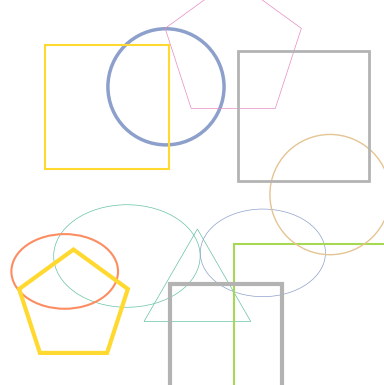[{"shape": "triangle", "thickness": 0.5, "radius": 0.8, "center": [0.513, 0.245]}, {"shape": "oval", "thickness": 0.5, "radius": 0.95, "center": [0.33, 0.335]}, {"shape": "oval", "thickness": 1.5, "radius": 0.69, "center": [0.168, 0.295]}, {"shape": "oval", "thickness": 0.5, "radius": 0.81, "center": [0.683, 0.343]}, {"shape": "circle", "thickness": 2.5, "radius": 0.75, "center": [0.431, 0.775]}, {"shape": "pentagon", "thickness": 0.5, "radius": 0.93, "center": [0.606, 0.869]}, {"shape": "square", "thickness": 1.5, "radius": 0.98, "center": [0.805, 0.171]}, {"shape": "square", "thickness": 1.5, "radius": 0.81, "center": [0.279, 0.723]}, {"shape": "pentagon", "thickness": 3, "radius": 0.74, "center": [0.191, 0.203]}, {"shape": "circle", "thickness": 1, "radius": 0.78, "center": [0.857, 0.495]}, {"shape": "square", "thickness": 2, "radius": 0.85, "center": [0.789, 0.698]}, {"shape": "square", "thickness": 3, "radius": 0.73, "center": [0.587, 0.117]}]